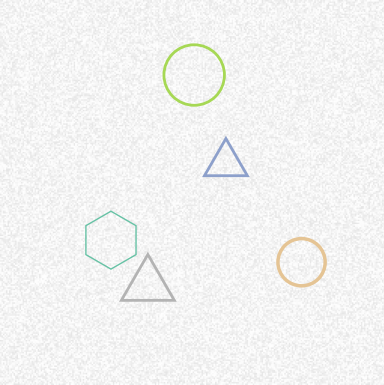[{"shape": "hexagon", "thickness": 1, "radius": 0.38, "center": [0.288, 0.376]}, {"shape": "triangle", "thickness": 2, "radius": 0.32, "center": [0.587, 0.576]}, {"shape": "circle", "thickness": 2, "radius": 0.39, "center": [0.504, 0.805]}, {"shape": "circle", "thickness": 2.5, "radius": 0.31, "center": [0.783, 0.319]}, {"shape": "triangle", "thickness": 2, "radius": 0.4, "center": [0.384, 0.26]}]